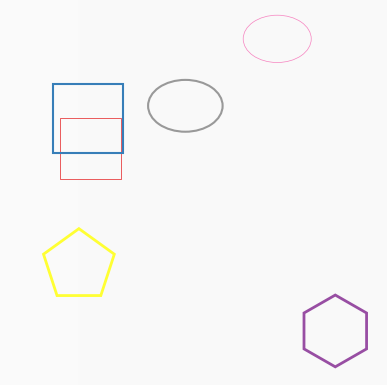[{"shape": "square", "thickness": 0.5, "radius": 0.4, "center": [0.233, 0.615]}, {"shape": "square", "thickness": 1.5, "radius": 0.45, "center": [0.227, 0.692]}, {"shape": "hexagon", "thickness": 2, "radius": 0.47, "center": [0.865, 0.14]}, {"shape": "pentagon", "thickness": 2, "radius": 0.48, "center": [0.204, 0.31]}, {"shape": "oval", "thickness": 0.5, "radius": 0.44, "center": [0.715, 0.899]}, {"shape": "oval", "thickness": 1.5, "radius": 0.48, "center": [0.478, 0.725]}]